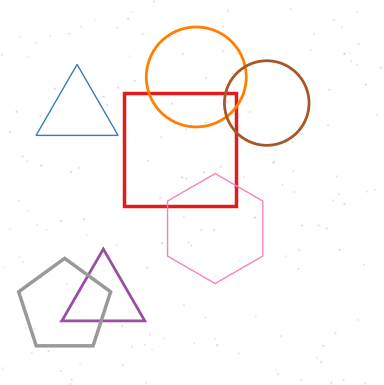[{"shape": "square", "thickness": 2.5, "radius": 0.73, "center": [0.468, 0.612]}, {"shape": "triangle", "thickness": 1, "radius": 0.61, "center": [0.2, 0.71]}, {"shape": "triangle", "thickness": 2, "radius": 0.62, "center": [0.268, 0.229]}, {"shape": "circle", "thickness": 2, "radius": 0.65, "center": [0.51, 0.8]}, {"shape": "circle", "thickness": 2, "radius": 0.55, "center": [0.693, 0.732]}, {"shape": "hexagon", "thickness": 1, "radius": 0.71, "center": [0.559, 0.406]}, {"shape": "pentagon", "thickness": 2.5, "radius": 0.63, "center": [0.168, 0.203]}]